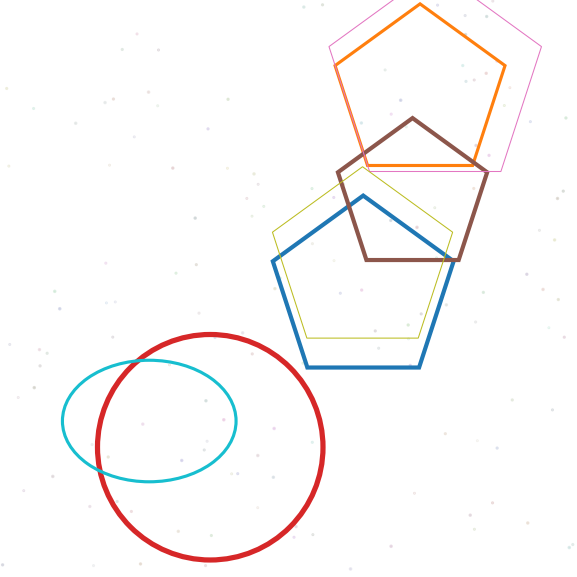[{"shape": "pentagon", "thickness": 2, "radius": 0.82, "center": [0.629, 0.496]}, {"shape": "pentagon", "thickness": 1.5, "radius": 0.77, "center": [0.727, 0.838]}, {"shape": "circle", "thickness": 2.5, "radius": 0.98, "center": [0.364, 0.225]}, {"shape": "pentagon", "thickness": 2, "radius": 0.68, "center": [0.714, 0.659]}, {"shape": "pentagon", "thickness": 0.5, "radius": 0.97, "center": [0.754, 0.859]}, {"shape": "pentagon", "thickness": 0.5, "radius": 0.82, "center": [0.628, 0.546]}, {"shape": "oval", "thickness": 1.5, "radius": 0.75, "center": [0.258, 0.27]}]